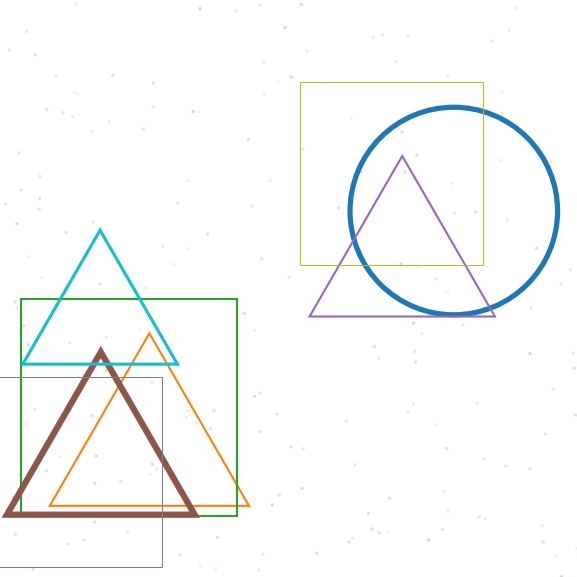[{"shape": "circle", "thickness": 2.5, "radius": 0.9, "center": [0.786, 0.634]}, {"shape": "triangle", "thickness": 1, "radius": 1.0, "center": [0.259, 0.223]}, {"shape": "square", "thickness": 1, "radius": 0.94, "center": [0.223, 0.293]}, {"shape": "triangle", "thickness": 1, "radius": 0.93, "center": [0.697, 0.544]}, {"shape": "triangle", "thickness": 3, "radius": 0.94, "center": [0.175, 0.202]}, {"shape": "square", "thickness": 0.5, "radius": 0.82, "center": [0.116, 0.182]}, {"shape": "square", "thickness": 0.5, "radius": 0.79, "center": [0.678, 0.699]}, {"shape": "triangle", "thickness": 1.5, "radius": 0.77, "center": [0.173, 0.446]}]